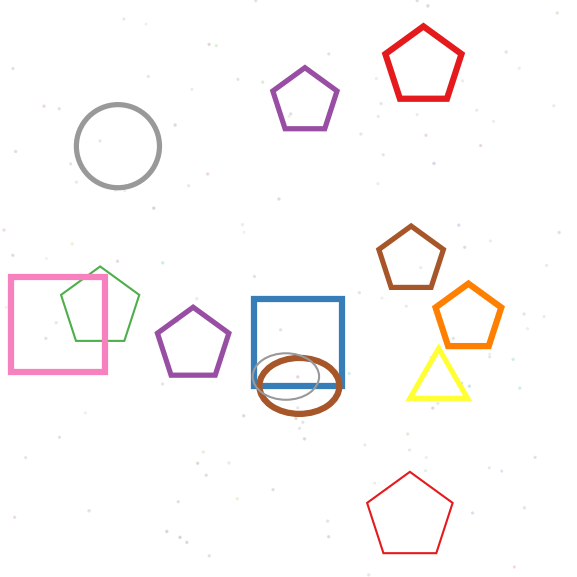[{"shape": "pentagon", "thickness": 3, "radius": 0.35, "center": [0.733, 0.884]}, {"shape": "pentagon", "thickness": 1, "radius": 0.39, "center": [0.71, 0.104]}, {"shape": "square", "thickness": 3, "radius": 0.38, "center": [0.516, 0.406]}, {"shape": "pentagon", "thickness": 1, "radius": 0.36, "center": [0.173, 0.466]}, {"shape": "pentagon", "thickness": 2.5, "radius": 0.29, "center": [0.528, 0.823]}, {"shape": "pentagon", "thickness": 2.5, "radius": 0.33, "center": [0.334, 0.402]}, {"shape": "pentagon", "thickness": 3, "radius": 0.3, "center": [0.811, 0.448]}, {"shape": "triangle", "thickness": 2.5, "radius": 0.29, "center": [0.76, 0.338]}, {"shape": "pentagon", "thickness": 2.5, "radius": 0.29, "center": [0.712, 0.549]}, {"shape": "oval", "thickness": 3, "radius": 0.35, "center": [0.518, 0.331]}, {"shape": "square", "thickness": 3, "radius": 0.41, "center": [0.101, 0.438]}, {"shape": "oval", "thickness": 1, "radius": 0.29, "center": [0.495, 0.347]}, {"shape": "circle", "thickness": 2.5, "radius": 0.36, "center": [0.204, 0.746]}]